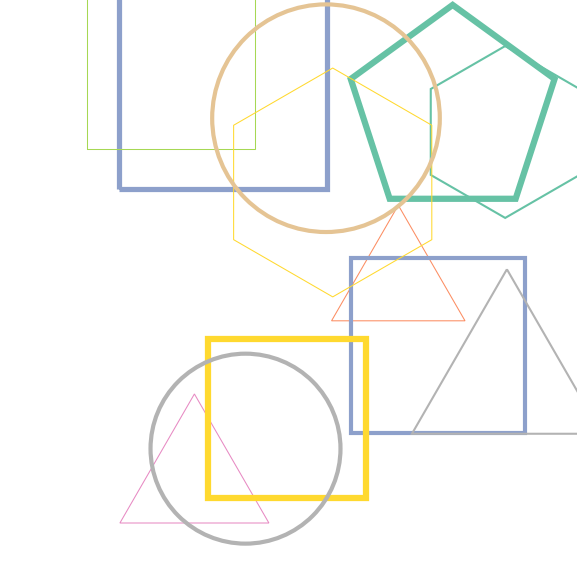[{"shape": "pentagon", "thickness": 3, "radius": 0.93, "center": [0.784, 0.805]}, {"shape": "hexagon", "thickness": 1, "radius": 0.74, "center": [0.875, 0.771]}, {"shape": "triangle", "thickness": 0.5, "radius": 0.67, "center": [0.69, 0.51]}, {"shape": "square", "thickness": 2, "radius": 0.76, "center": [0.758, 0.401]}, {"shape": "square", "thickness": 2.5, "radius": 0.9, "center": [0.386, 0.852]}, {"shape": "triangle", "thickness": 0.5, "radius": 0.74, "center": [0.337, 0.168]}, {"shape": "square", "thickness": 0.5, "radius": 0.73, "center": [0.296, 0.886]}, {"shape": "square", "thickness": 3, "radius": 0.69, "center": [0.497, 0.275]}, {"shape": "hexagon", "thickness": 0.5, "radius": 0.99, "center": [0.576, 0.683]}, {"shape": "circle", "thickness": 2, "radius": 0.99, "center": [0.564, 0.794]}, {"shape": "triangle", "thickness": 1, "radius": 0.95, "center": [0.878, 0.343]}, {"shape": "circle", "thickness": 2, "radius": 0.82, "center": [0.425, 0.222]}]